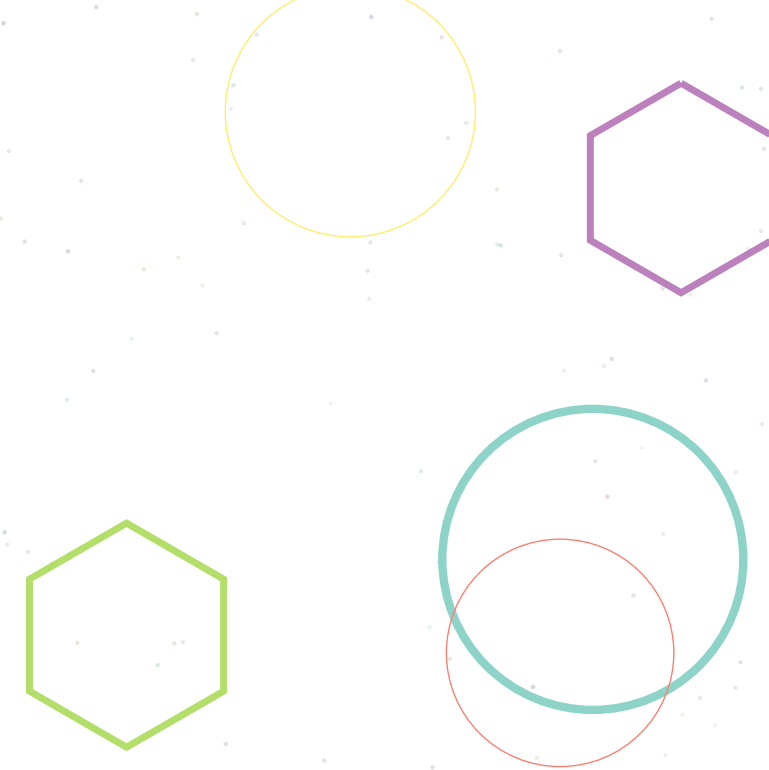[{"shape": "circle", "thickness": 3, "radius": 0.98, "center": [0.77, 0.274]}, {"shape": "circle", "thickness": 0.5, "radius": 0.74, "center": [0.727, 0.152]}, {"shape": "hexagon", "thickness": 2.5, "radius": 0.73, "center": [0.164, 0.175]}, {"shape": "hexagon", "thickness": 2.5, "radius": 0.68, "center": [0.885, 0.756]}, {"shape": "circle", "thickness": 0.5, "radius": 0.81, "center": [0.455, 0.855]}]